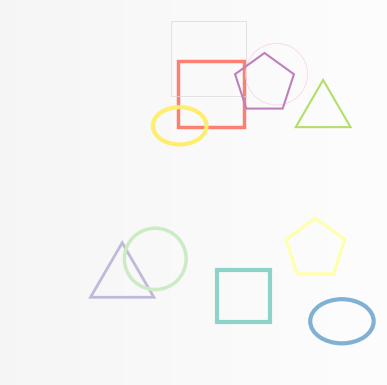[{"shape": "square", "thickness": 3, "radius": 0.34, "center": [0.629, 0.231]}, {"shape": "pentagon", "thickness": 2.5, "radius": 0.4, "center": [0.814, 0.353]}, {"shape": "triangle", "thickness": 2, "radius": 0.47, "center": [0.315, 0.275]}, {"shape": "square", "thickness": 2.5, "radius": 0.42, "center": [0.544, 0.756]}, {"shape": "oval", "thickness": 3, "radius": 0.41, "center": [0.882, 0.166]}, {"shape": "triangle", "thickness": 1.5, "radius": 0.41, "center": [0.834, 0.711]}, {"shape": "circle", "thickness": 0.5, "radius": 0.4, "center": [0.714, 0.807]}, {"shape": "square", "thickness": 0.5, "radius": 0.49, "center": [0.539, 0.849]}, {"shape": "pentagon", "thickness": 1.5, "radius": 0.4, "center": [0.683, 0.783]}, {"shape": "circle", "thickness": 2.5, "radius": 0.4, "center": [0.401, 0.328]}, {"shape": "oval", "thickness": 3, "radius": 0.35, "center": [0.464, 0.673]}]